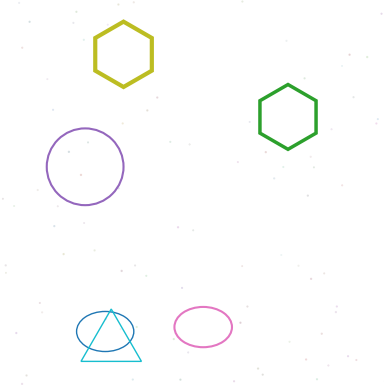[{"shape": "oval", "thickness": 1, "radius": 0.37, "center": [0.273, 0.139]}, {"shape": "hexagon", "thickness": 2.5, "radius": 0.42, "center": [0.748, 0.696]}, {"shape": "circle", "thickness": 1.5, "radius": 0.5, "center": [0.221, 0.567]}, {"shape": "oval", "thickness": 1.5, "radius": 0.37, "center": [0.528, 0.15]}, {"shape": "hexagon", "thickness": 3, "radius": 0.42, "center": [0.321, 0.859]}, {"shape": "triangle", "thickness": 1, "radius": 0.45, "center": [0.289, 0.107]}]